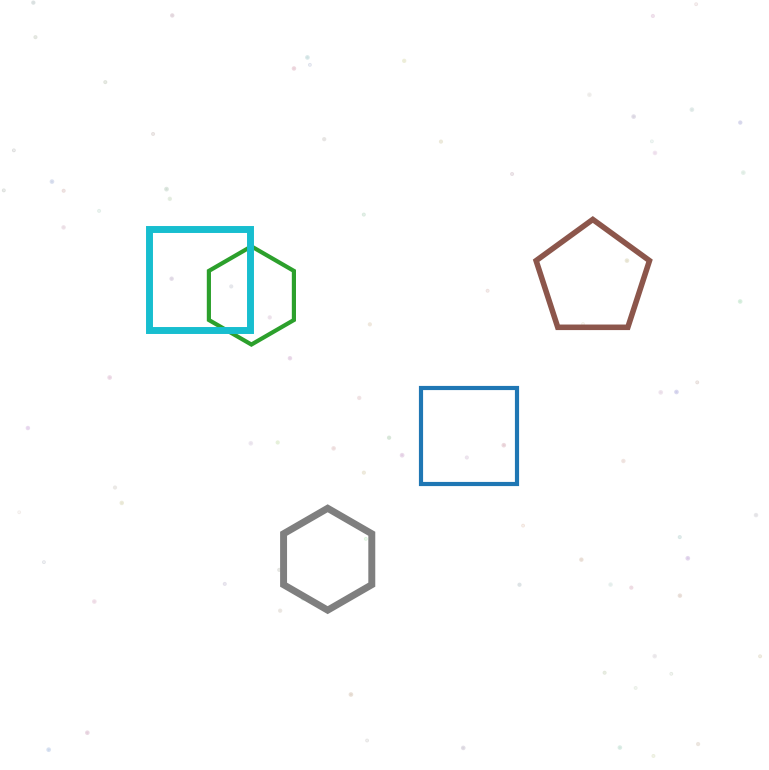[{"shape": "square", "thickness": 1.5, "radius": 0.31, "center": [0.609, 0.434]}, {"shape": "hexagon", "thickness": 1.5, "radius": 0.32, "center": [0.326, 0.616]}, {"shape": "pentagon", "thickness": 2, "radius": 0.39, "center": [0.77, 0.638]}, {"shape": "hexagon", "thickness": 2.5, "radius": 0.33, "center": [0.426, 0.274]}, {"shape": "square", "thickness": 2.5, "radius": 0.33, "center": [0.26, 0.636]}]